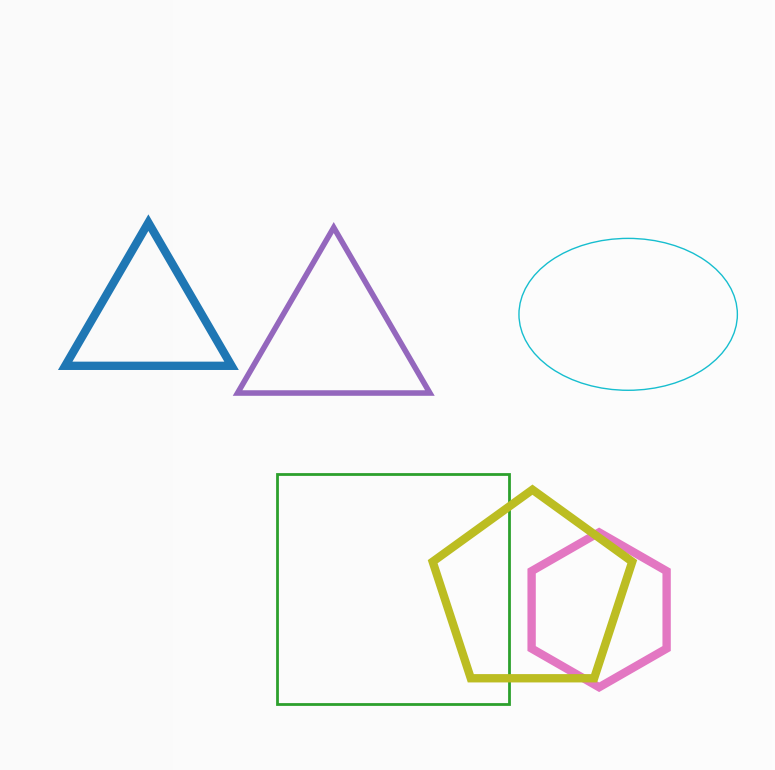[{"shape": "triangle", "thickness": 3, "radius": 0.62, "center": [0.191, 0.587]}, {"shape": "square", "thickness": 1, "radius": 0.75, "center": [0.508, 0.235]}, {"shape": "triangle", "thickness": 2, "radius": 0.72, "center": [0.431, 0.561]}, {"shape": "hexagon", "thickness": 3, "radius": 0.5, "center": [0.773, 0.208]}, {"shape": "pentagon", "thickness": 3, "radius": 0.68, "center": [0.687, 0.229]}, {"shape": "oval", "thickness": 0.5, "radius": 0.7, "center": [0.811, 0.592]}]